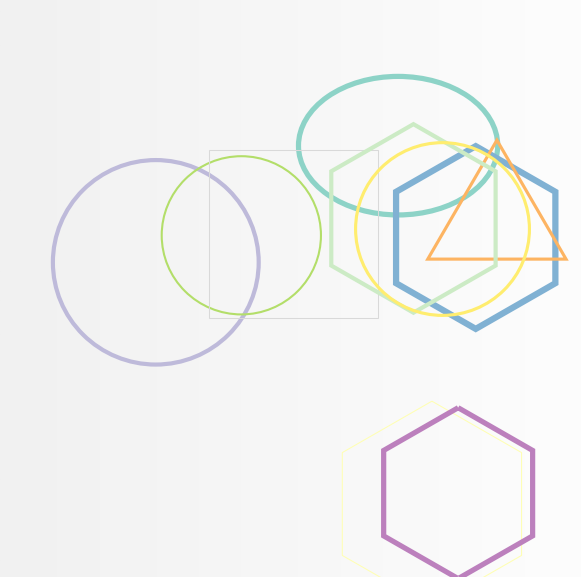[{"shape": "oval", "thickness": 2.5, "radius": 0.86, "center": [0.685, 0.747]}, {"shape": "hexagon", "thickness": 0.5, "radius": 0.89, "center": [0.743, 0.126]}, {"shape": "circle", "thickness": 2, "radius": 0.89, "center": [0.268, 0.545]}, {"shape": "hexagon", "thickness": 3, "radius": 0.79, "center": [0.818, 0.588]}, {"shape": "triangle", "thickness": 1.5, "radius": 0.69, "center": [0.855, 0.619]}, {"shape": "circle", "thickness": 1, "radius": 0.68, "center": [0.415, 0.592]}, {"shape": "square", "thickness": 0.5, "radius": 0.72, "center": [0.505, 0.594]}, {"shape": "hexagon", "thickness": 2.5, "radius": 0.74, "center": [0.788, 0.145]}, {"shape": "hexagon", "thickness": 2, "radius": 0.82, "center": [0.711, 0.621]}, {"shape": "circle", "thickness": 1.5, "radius": 0.75, "center": [0.761, 0.603]}]